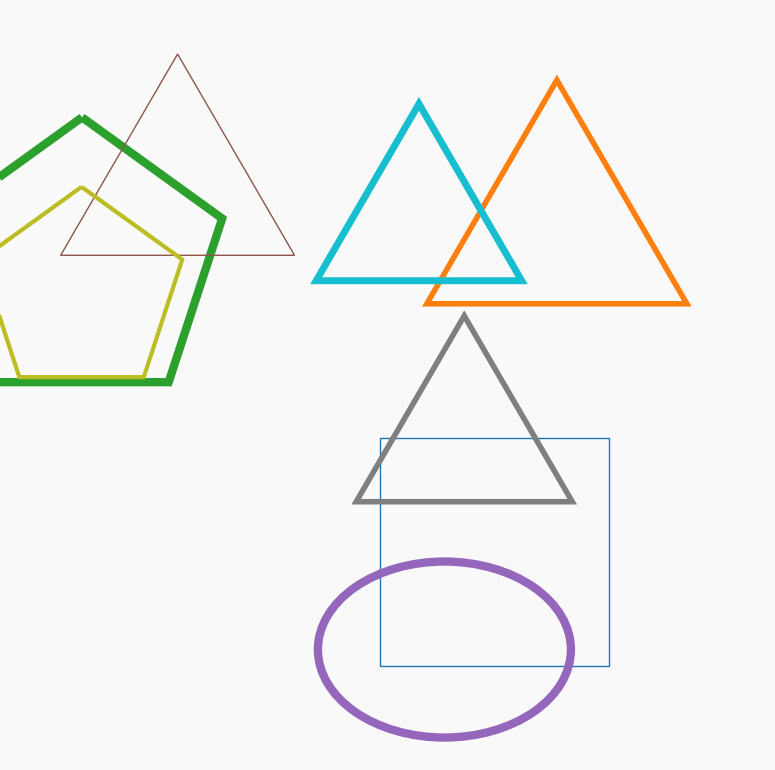[{"shape": "square", "thickness": 0.5, "radius": 0.74, "center": [0.638, 0.283]}, {"shape": "triangle", "thickness": 2, "radius": 0.97, "center": [0.719, 0.702]}, {"shape": "pentagon", "thickness": 3, "radius": 0.95, "center": [0.106, 0.657]}, {"shape": "oval", "thickness": 3, "radius": 0.82, "center": [0.573, 0.156]}, {"shape": "triangle", "thickness": 0.5, "radius": 0.87, "center": [0.229, 0.756]}, {"shape": "triangle", "thickness": 2, "radius": 0.8, "center": [0.599, 0.429]}, {"shape": "pentagon", "thickness": 1.5, "radius": 0.68, "center": [0.105, 0.621]}, {"shape": "triangle", "thickness": 2.5, "radius": 0.77, "center": [0.541, 0.712]}]